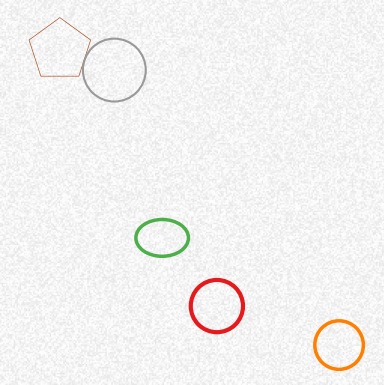[{"shape": "circle", "thickness": 3, "radius": 0.34, "center": [0.563, 0.205]}, {"shape": "oval", "thickness": 2.5, "radius": 0.34, "center": [0.421, 0.382]}, {"shape": "circle", "thickness": 2.5, "radius": 0.32, "center": [0.881, 0.104]}, {"shape": "pentagon", "thickness": 0.5, "radius": 0.42, "center": [0.155, 0.87]}, {"shape": "circle", "thickness": 1.5, "radius": 0.41, "center": [0.297, 0.818]}]